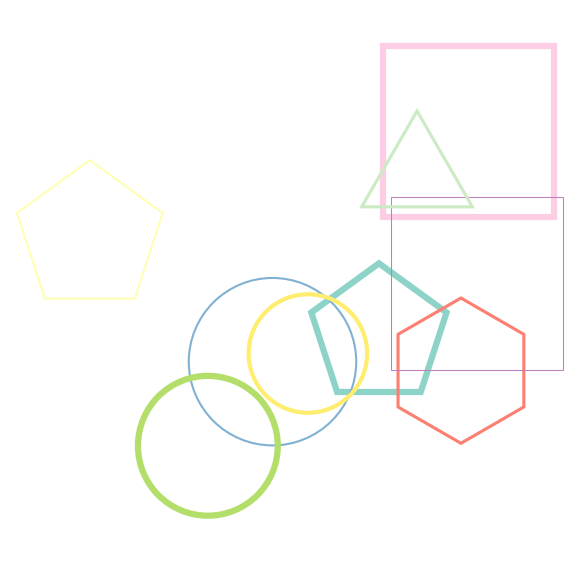[{"shape": "pentagon", "thickness": 3, "radius": 0.62, "center": [0.656, 0.42]}, {"shape": "pentagon", "thickness": 1, "radius": 0.66, "center": [0.156, 0.589]}, {"shape": "hexagon", "thickness": 1.5, "radius": 0.63, "center": [0.798, 0.357]}, {"shape": "circle", "thickness": 1, "radius": 0.72, "center": [0.472, 0.373]}, {"shape": "circle", "thickness": 3, "radius": 0.61, "center": [0.36, 0.227]}, {"shape": "square", "thickness": 3, "radius": 0.74, "center": [0.811, 0.772]}, {"shape": "square", "thickness": 0.5, "radius": 0.75, "center": [0.826, 0.509]}, {"shape": "triangle", "thickness": 1.5, "radius": 0.55, "center": [0.722, 0.696]}, {"shape": "circle", "thickness": 2, "radius": 0.51, "center": [0.533, 0.387]}]